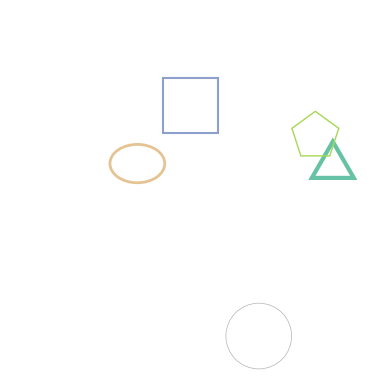[{"shape": "triangle", "thickness": 3, "radius": 0.31, "center": [0.864, 0.569]}, {"shape": "square", "thickness": 1.5, "radius": 0.36, "center": [0.494, 0.727]}, {"shape": "pentagon", "thickness": 1, "radius": 0.32, "center": [0.819, 0.647]}, {"shape": "oval", "thickness": 2, "radius": 0.36, "center": [0.357, 0.575]}, {"shape": "circle", "thickness": 0.5, "radius": 0.43, "center": [0.672, 0.127]}]